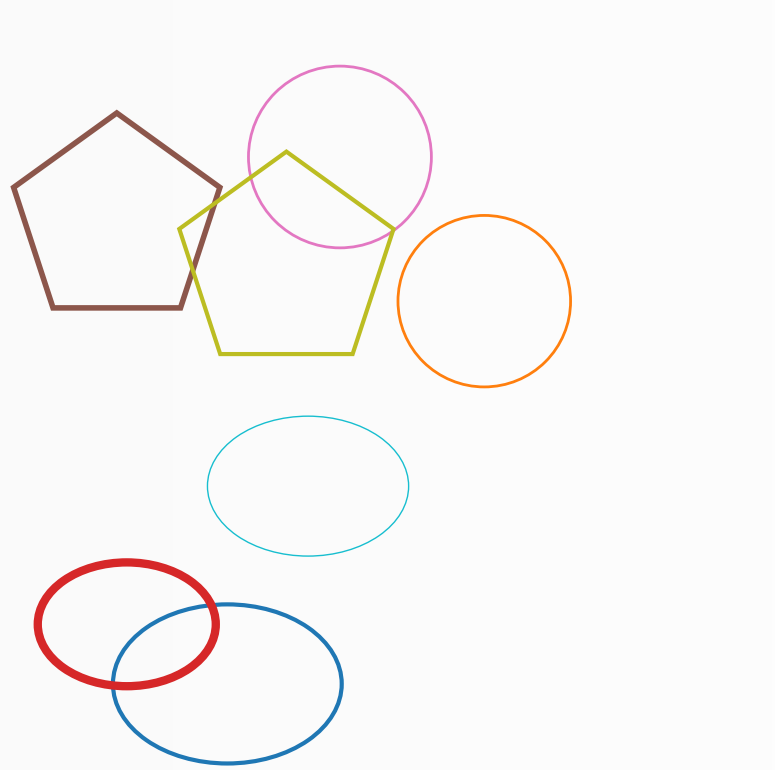[{"shape": "oval", "thickness": 1.5, "radius": 0.74, "center": [0.293, 0.112]}, {"shape": "circle", "thickness": 1, "radius": 0.56, "center": [0.625, 0.609]}, {"shape": "oval", "thickness": 3, "radius": 0.57, "center": [0.164, 0.189]}, {"shape": "pentagon", "thickness": 2, "radius": 0.7, "center": [0.151, 0.713]}, {"shape": "circle", "thickness": 1, "radius": 0.59, "center": [0.439, 0.796]}, {"shape": "pentagon", "thickness": 1.5, "radius": 0.73, "center": [0.37, 0.658]}, {"shape": "oval", "thickness": 0.5, "radius": 0.65, "center": [0.397, 0.369]}]